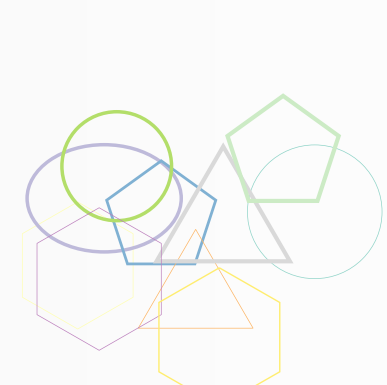[{"shape": "circle", "thickness": 0.5, "radius": 0.87, "center": [0.812, 0.45]}, {"shape": "hexagon", "thickness": 0.5, "radius": 0.83, "center": [0.201, 0.31]}, {"shape": "oval", "thickness": 2.5, "radius": 0.99, "center": [0.269, 0.485]}, {"shape": "pentagon", "thickness": 2, "radius": 0.74, "center": [0.416, 0.434]}, {"shape": "triangle", "thickness": 0.5, "radius": 0.86, "center": [0.505, 0.233]}, {"shape": "circle", "thickness": 2.5, "radius": 0.71, "center": [0.301, 0.568]}, {"shape": "triangle", "thickness": 3, "radius": 0.99, "center": [0.576, 0.421]}, {"shape": "hexagon", "thickness": 0.5, "radius": 0.93, "center": [0.256, 0.275]}, {"shape": "pentagon", "thickness": 3, "radius": 0.75, "center": [0.731, 0.6]}, {"shape": "hexagon", "thickness": 1, "radius": 0.9, "center": [0.566, 0.124]}]